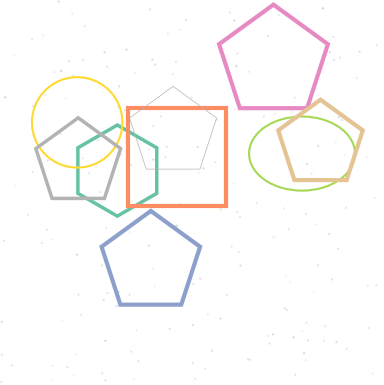[{"shape": "hexagon", "thickness": 2.5, "radius": 0.59, "center": [0.305, 0.557]}, {"shape": "square", "thickness": 3, "radius": 0.64, "center": [0.459, 0.591]}, {"shape": "pentagon", "thickness": 3, "radius": 0.67, "center": [0.392, 0.318]}, {"shape": "pentagon", "thickness": 3, "radius": 0.74, "center": [0.71, 0.839]}, {"shape": "oval", "thickness": 1.5, "radius": 0.69, "center": [0.784, 0.601]}, {"shape": "circle", "thickness": 1.5, "radius": 0.59, "center": [0.2, 0.682]}, {"shape": "pentagon", "thickness": 3, "radius": 0.58, "center": [0.832, 0.626]}, {"shape": "pentagon", "thickness": 2.5, "radius": 0.58, "center": [0.203, 0.578]}, {"shape": "pentagon", "thickness": 0.5, "radius": 0.59, "center": [0.45, 0.657]}]